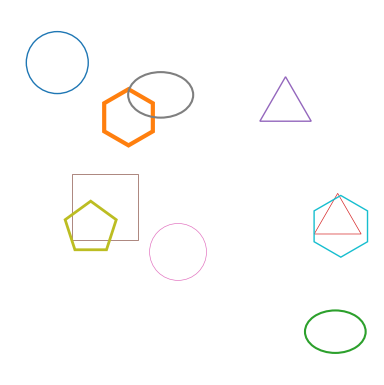[{"shape": "circle", "thickness": 1, "radius": 0.4, "center": [0.149, 0.837]}, {"shape": "hexagon", "thickness": 3, "radius": 0.36, "center": [0.334, 0.695]}, {"shape": "oval", "thickness": 1.5, "radius": 0.39, "center": [0.871, 0.138]}, {"shape": "triangle", "thickness": 0.5, "radius": 0.35, "center": [0.877, 0.427]}, {"shape": "triangle", "thickness": 1, "radius": 0.38, "center": [0.742, 0.724]}, {"shape": "square", "thickness": 0.5, "radius": 0.43, "center": [0.272, 0.462]}, {"shape": "circle", "thickness": 0.5, "radius": 0.37, "center": [0.462, 0.346]}, {"shape": "oval", "thickness": 1.5, "radius": 0.42, "center": [0.417, 0.754]}, {"shape": "pentagon", "thickness": 2, "radius": 0.35, "center": [0.236, 0.408]}, {"shape": "hexagon", "thickness": 1, "radius": 0.4, "center": [0.885, 0.412]}]